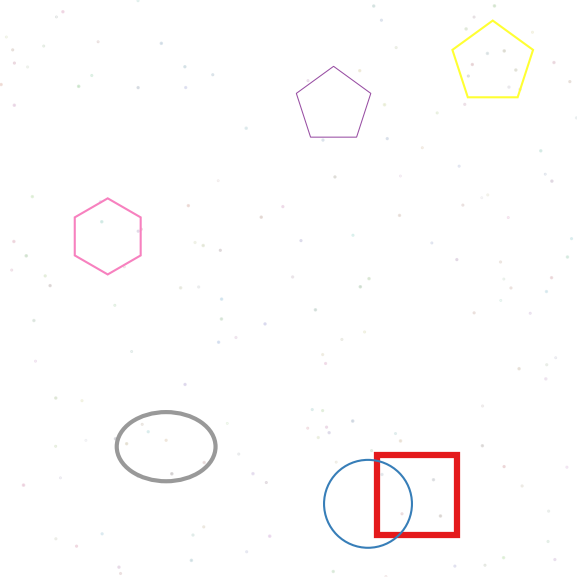[{"shape": "square", "thickness": 3, "radius": 0.35, "center": [0.722, 0.143]}, {"shape": "circle", "thickness": 1, "radius": 0.38, "center": [0.637, 0.127]}, {"shape": "pentagon", "thickness": 0.5, "radius": 0.34, "center": [0.578, 0.816]}, {"shape": "pentagon", "thickness": 1, "radius": 0.37, "center": [0.853, 0.89]}, {"shape": "hexagon", "thickness": 1, "radius": 0.33, "center": [0.187, 0.59]}, {"shape": "oval", "thickness": 2, "radius": 0.43, "center": [0.288, 0.226]}]